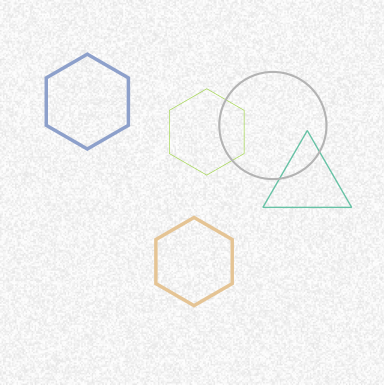[{"shape": "triangle", "thickness": 1, "radius": 0.67, "center": [0.798, 0.528]}, {"shape": "hexagon", "thickness": 2.5, "radius": 0.62, "center": [0.227, 0.736]}, {"shape": "hexagon", "thickness": 0.5, "radius": 0.56, "center": [0.537, 0.657]}, {"shape": "hexagon", "thickness": 2.5, "radius": 0.57, "center": [0.504, 0.321]}, {"shape": "circle", "thickness": 1.5, "radius": 0.7, "center": [0.709, 0.674]}]